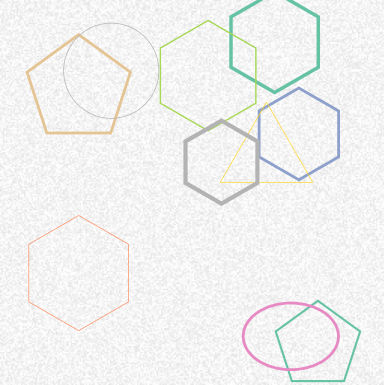[{"shape": "hexagon", "thickness": 2.5, "radius": 0.65, "center": [0.713, 0.891]}, {"shape": "pentagon", "thickness": 1.5, "radius": 0.58, "center": [0.826, 0.103]}, {"shape": "hexagon", "thickness": 0.5, "radius": 0.75, "center": [0.204, 0.291]}, {"shape": "hexagon", "thickness": 2, "radius": 0.6, "center": [0.776, 0.652]}, {"shape": "oval", "thickness": 2, "radius": 0.62, "center": [0.755, 0.126]}, {"shape": "hexagon", "thickness": 1, "radius": 0.72, "center": [0.541, 0.804]}, {"shape": "triangle", "thickness": 0.5, "radius": 0.69, "center": [0.692, 0.596]}, {"shape": "pentagon", "thickness": 2, "radius": 0.71, "center": [0.205, 0.769]}, {"shape": "hexagon", "thickness": 3, "radius": 0.54, "center": [0.575, 0.579]}, {"shape": "circle", "thickness": 0.5, "radius": 0.62, "center": [0.289, 0.816]}]